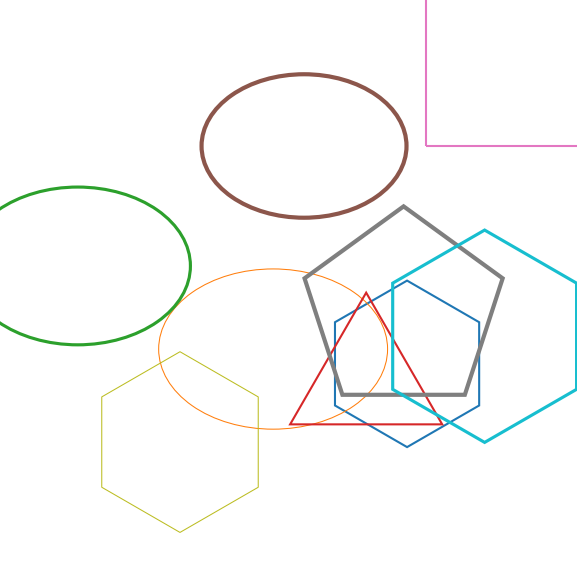[{"shape": "hexagon", "thickness": 1, "radius": 0.72, "center": [0.705, 0.369]}, {"shape": "oval", "thickness": 0.5, "radius": 0.99, "center": [0.473, 0.395]}, {"shape": "oval", "thickness": 1.5, "radius": 0.98, "center": [0.135, 0.539]}, {"shape": "triangle", "thickness": 1, "radius": 0.76, "center": [0.634, 0.34]}, {"shape": "oval", "thickness": 2, "radius": 0.89, "center": [0.526, 0.746]}, {"shape": "square", "thickness": 1, "radius": 0.69, "center": [0.877, 0.884]}, {"shape": "pentagon", "thickness": 2, "radius": 0.9, "center": [0.699, 0.461]}, {"shape": "hexagon", "thickness": 0.5, "radius": 0.78, "center": [0.312, 0.234]}, {"shape": "hexagon", "thickness": 1.5, "radius": 0.92, "center": [0.839, 0.417]}]